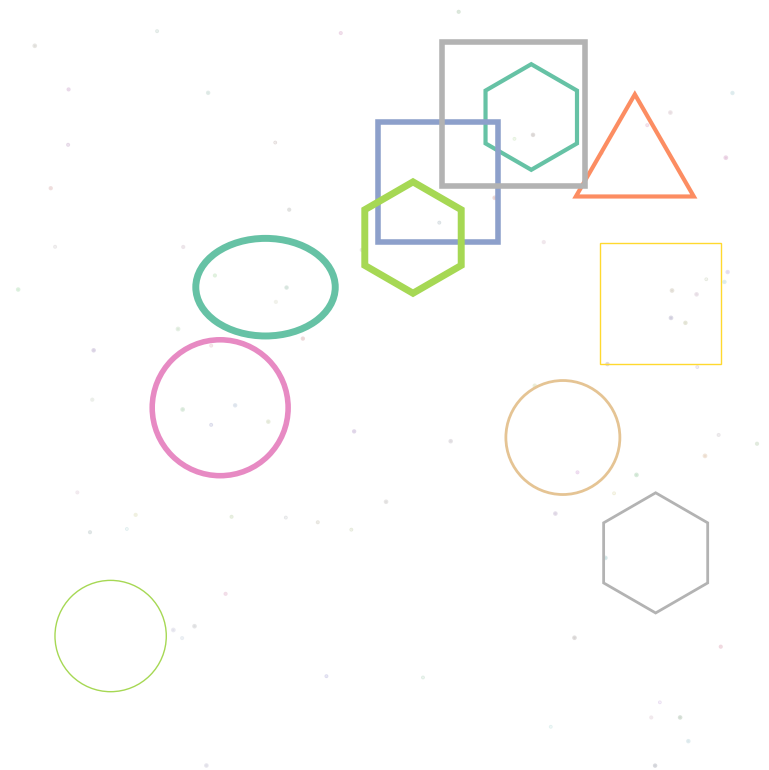[{"shape": "oval", "thickness": 2.5, "radius": 0.45, "center": [0.345, 0.627]}, {"shape": "hexagon", "thickness": 1.5, "radius": 0.34, "center": [0.69, 0.848]}, {"shape": "triangle", "thickness": 1.5, "radius": 0.44, "center": [0.824, 0.789]}, {"shape": "square", "thickness": 2, "radius": 0.39, "center": [0.569, 0.763]}, {"shape": "circle", "thickness": 2, "radius": 0.44, "center": [0.286, 0.47]}, {"shape": "circle", "thickness": 0.5, "radius": 0.36, "center": [0.144, 0.174]}, {"shape": "hexagon", "thickness": 2.5, "radius": 0.36, "center": [0.536, 0.691]}, {"shape": "square", "thickness": 0.5, "radius": 0.39, "center": [0.858, 0.606]}, {"shape": "circle", "thickness": 1, "radius": 0.37, "center": [0.731, 0.432]}, {"shape": "square", "thickness": 2, "radius": 0.47, "center": [0.667, 0.852]}, {"shape": "hexagon", "thickness": 1, "radius": 0.39, "center": [0.852, 0.282]}]